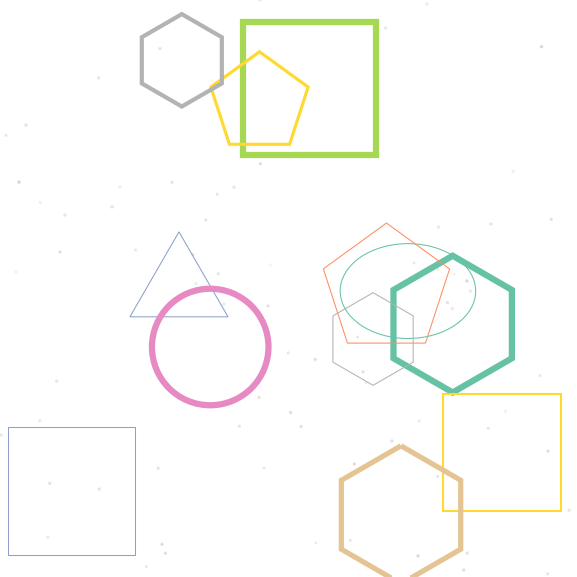[{"shape": "oval", "thickness": 0.5, "radius": 0.59, "center": [0.706, 0.495]}, {"shape": "hexagon", "thickness": 3, "radius": 0.59, "center": [0.784, 0.438]}, {"shape": "pentagon", "thickness": 0.5, "radius": 0.57, "center": [0.669, 0.498]}, {"shape": "square", "thickness": 0.5, "radius": 0.55, "center": [0.124, 0.149]}, {"shape": "triangle", "thickness": 0.5, "radius": 0.49, "center": [0.31, 0.5]}, {"shape": "circle", "thickness": 3, "radius": 0.5, "center": [0.364, 0.398]}, {"shape": "square", "thickness": 3, "radius": 0.57, "center": [0.536, 0.846]}, {"shape": "pentagon", "thickness": 1.5, "radius": 0.44, "center": [0.449, 0.821]}, {"shape": "square", "thickness": 1, "radius": 0.51, "center": [0.869, 0.216]}, {"shape": "hexagon", "thickness": 2.5, "radius": 0.6, "center": [0.694, 0.108]}, {"shape": "hexagon", "thickness": 0.5, "radius": 0.4, "center": [0.646, 0.412]}, {"shape": "hexagon", "thickness": 2, "radius": 0.4, "center": [0.315, 0.895]}]